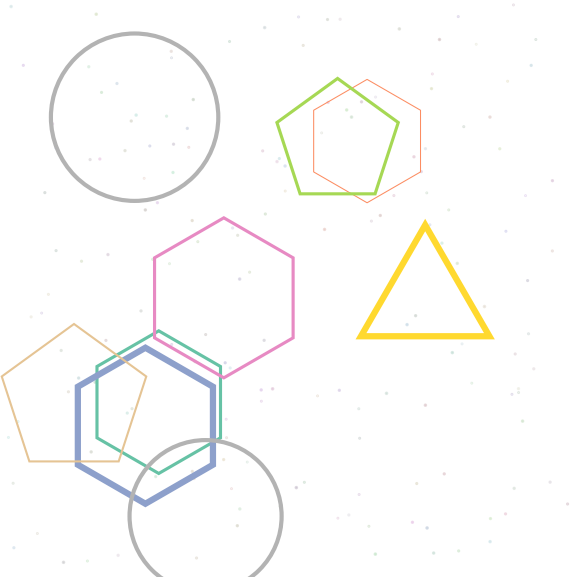[{"shape": "hexagon", "thickness": 1.5, "radius": 0.62, "center": [0.275, 0.303]}, {"shape": "hexagon", "thickness": 0.5, "radius": 0.53, "center": [0.636, 0.755]}, {"shape": "hexagon", "thickness": 3, "radius": 0.68, "center": [0.252, 0.262]}, {"shape": "hexagon", "thickness": 1.5, "radius": 0.69, "center": [0.388, 0.483]}, {"shape": "pentagon", "thickness": 1.5, "radius": 0.55, "center": [0.585, 0.753]}, {"shape": "triangle", "thickness": 3, "radius": 0.64, "center": [0.736, 0.481]}, {"shape": "pentagon", "thickness": 1, "radius": 0.66, "center": [0.128, 0.307]}, {"shape": "circle", "thickness": 2, "radius": 0.66, "center": [0.356, 0.105]}, {"shape": "circle", "thickness": 2, "radius": 0.72, "center": [0.233, 0.796]}]